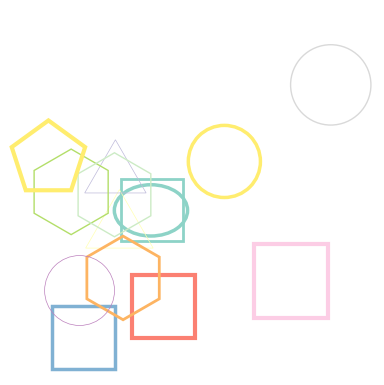[{"shape": "oval", "thickness": 2.5, "radius": 0.48, "center": [0.392, 0.454]}, {"shape": "square", "thickness": 2, "radius": 0.4, "center": [0.395, 0.455]}, {"shape": "triangle", "thickness": 0.5, "radius": 0.51, "center": [0.31, 0.406]}, {"shape": "triangle", "thickness": 0.5, "radius": 0.46, "center": [0.3, 0.545]}, {"shape": "square", "thickness": 3, "radius": 0.41, "center": [0.424, 0.203]}, {"shape": "square", "thickness": 2.5, "radius": 0.41, "center": [0.217, 0.124]}, {"shape": "hexagon", "thickness": 2, "radius": 0.54, "center": [0.32, 0.278]}, {"shape": "hexagon", "thickness": 1, "radius": 0.56, "center": [0.185, 0.502]}, {"shape": "square", "thickness": 3, "radius": 0.48, "center": [0.755, 0.27]}, {"shape": "circle", "thickness": 1, "radius": 0.52, "center": [0.859, 0.78]}, {"shape": "circle", "thickness": 0.5, "radius": 0.45, "center": [0.207, 0.245]}, {"shape": "hexagon", "thickness": 1, "radius": 0.55, "center": [0.297, 0.494]}, {"shape": "pentagon", "thickness": 3, "radius": 0.5, "center": [0.126, 0.587]}, {"shape": "circle", "thickness": 2.5, "radius": 0.47, "center": [0.583, 0.581]}]